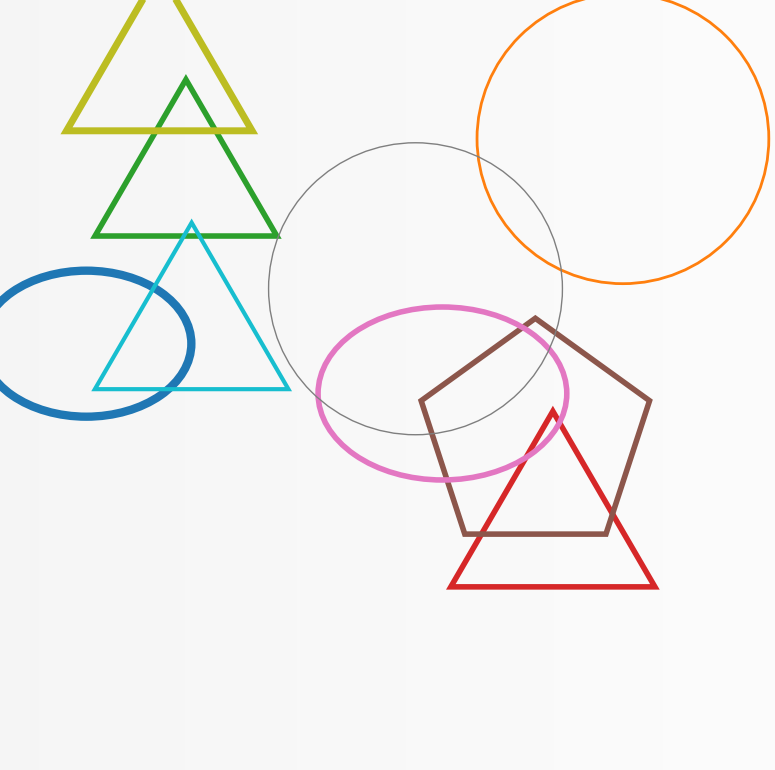[{"shape": "oval", "thickness": 3, "radius": 0.68, "center": [0.111, 0.554]}, {"shape": "circle", "thickness": 1, "radius": 0.94, "center": [0.804, 0.82]}, {"shape": "triangle", "thickness": 2, "radius": 0.68, "center": [0.24, 0.761]}, {"shape": "triangle", "thickness": 2, "radius": 0.76, "center": [0.713, 0.314]}, {"shape": "pentagon", "thickness": 2, "radius": 0.77, "center": [0.691, 0.432]}, {"shape": "oval", "thickness": 2, "radius": 0.8, "center": [0.571, 0.489]}, {"shape": "circle", "thickness": 0.5, "radius": 0.95, "center": [0.536, 0.625]}, {"shape": "triangle", "thickness": 2.5, "radius": 0.69, "center": [0.206, 0.899]}, {"shape": "triangle", "thickness": 1.5, "radius": 0.72, "center": [0.247, 0.567]}]